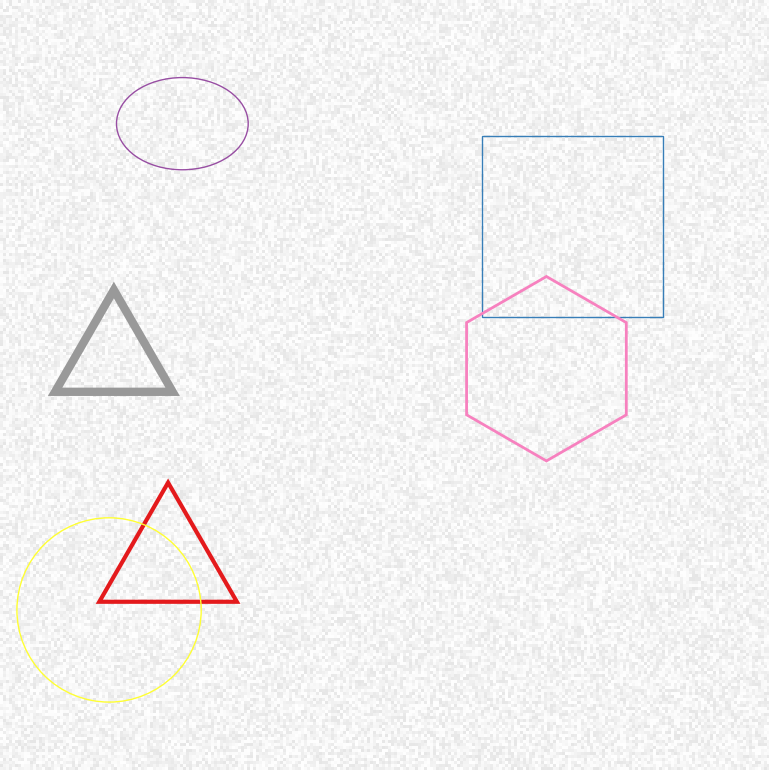[{"shape": "triangle", "thickness": 1.5, "radius": 0.52, "center": [0.218, 0.27]}, {"shape": "square", "thickness": 0.5, "radius": 0.59, "center": [0.744, 0.706]}, {"shape": "oval", "thickness": 0.5, "radius": 0.43, "center": [0.237, 0.839]}, {"shape": "circle", "thickness": 0.5, "radius": 0.6, "center": [0.142, 0.208]}, {"shape": "hexagon", "thickness": 1, "radius": 0.6, "center": [0.71, 0.521]}, {"shape": "triangle", "thickness": 3, "radius": 0.44, "center": [0.148, 0.535]}]